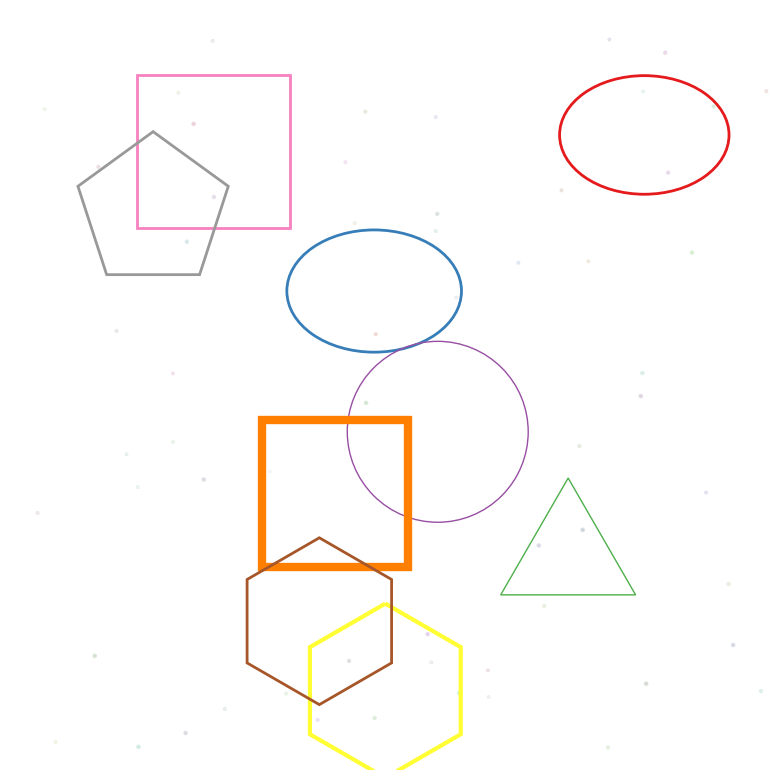[{"shape": "oval", "thickness": 1, "radius": 0.55, "center": [0.837, 0.825]}, {"shape": "oval", "thickness": 1, "radius": 0.57, "center": [0.486, 0.622]}, {"shape": "triangle", "thickness": 0.5, "radius": 0.51, "center": [0.738, 0.278]}, {"shape": "circle", "thickness": 0.5, "radius": 0.59, "center": [0.568, 0.439]}, {"shape": "square", "thickness": 3, "radius": 0.48, "center": [0.435, 0.359]}, {"shape": "hexagon", "thickness": 1.5, "radius": 0.57, "center": [0.5, 0.103]}, {"shape": "hexagon", "thickness": 1, "radius": 0.54, "center": [0.415, 0.193]}, {"shape": "square", "thickness": 1, "radius": 0.5, "center": [0.277, 0.804]}, {"shape": "pentagon", "thickness": 1, "radius": 0.51, "center": [0.199, 0.726]}]